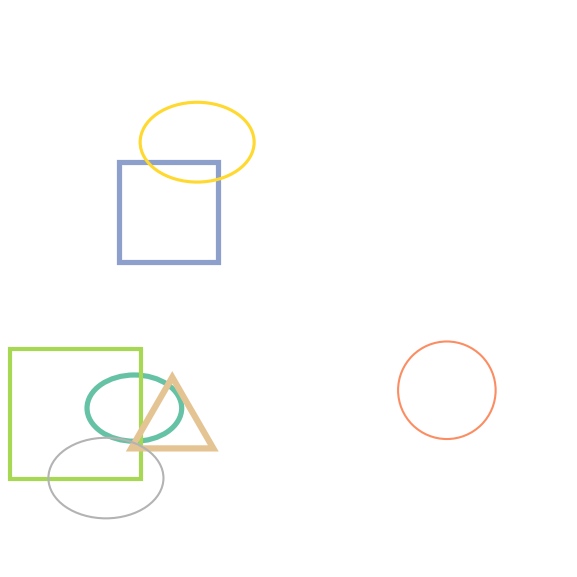[{"shape": "oval", "thickness": 2.5, "radius": 0.41, "center": [0.233, 0.292]}, {"shape": "circle", "thickness": 1, "radius": 0.42, "center": [0.774, 0.323]}, {"shape": "square", "thickness": 2.5, "radius": 0.43, "center": [0.292, 0.632]}, {"shape": "square", "thickness": 2, "radius": 0.56, "center": [0.131, 0.283]}, {"shape": "oval", "thickness": 1.5, "radius": 0.49, "center": [0.341, 0.753]}, {"shape": "triangle", "thickness": 3, "radius": 0.41, "center": [0.298, 0.264]}, {"shape": "oval", "thickness": 1, "radius": 0.5, "center": [0.183, 0.171]}]